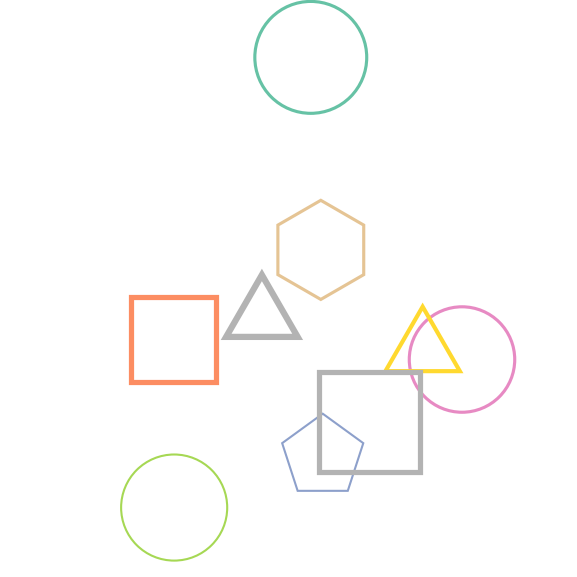[{"shape": "circle", "thickness": 1.5, "radius": 0.48, "center": [0.538, 0.9]}, {"shape": "square", "thickness": 2.5, "radius": 0.37, "center": [0.3, 0.411]}, {"shape": "pentagon", "thickness": 1, "radius": 0.37, "center": [0.559, 0.209]}, {"shape": "circle", "thickness": 1.5, "radius": 0.46, "center": [0.8, 0.377]}, {"shape": "circle", "thickness": 1, "radius": 0.46, "center": [0.302, 0.12]}, {"shape": "triangle", "thickness": 2, "radius": 0.37, "center": [0.732, 0.394]}, {"shape": "hexagon", "thickness": 1.5, "radius": 0.43, "center": [0.556, 0.566]}, {"shape": "square", "thickness": 2.5, "radius": 0.44, "center": [0.639, 0.268]}, {"shape": "triangle", "thickness": 3, "radius": 0.36, "center": [0.453, 0.452]}]